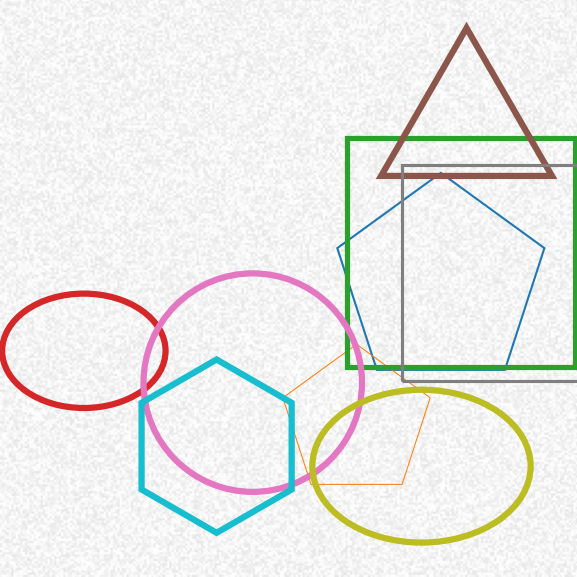[{"shape": "pentagon", "thickness": 1, "radius": 0.94, "center": [0.763, 0.511]}, {"shape": "pentagon", "thickness": 0.5, "radius": 0.67, "center": [0.617, 0.269]}, {"shape": "square", "thickness": 2.5, "radius": 0.99, "center": [0.798, 0.562]}, {"shape": "oval", "thickness": 3, "radius": 0.71, "center": [0.145, 0.392]}, {"shape": "triangle", "thickness": 3, "radius": 0.85, "center": [0.808, 0.78]}, {"shape": "circle", "thickness": 3, "radius": 0.95, "center": [0.438, 0.337]}, {"shape": "square", "thickness": 1.5, "radius": 0.94, "center": [0.884, 0.526]}, {"shape": "oval", "thickness": 3, "radius": 0.95, "center": [0.73, 0.192]}, {"shape": "hexagon", "thickness": 3, "radius": 0.75, "center": [0.375, 0.227]}]